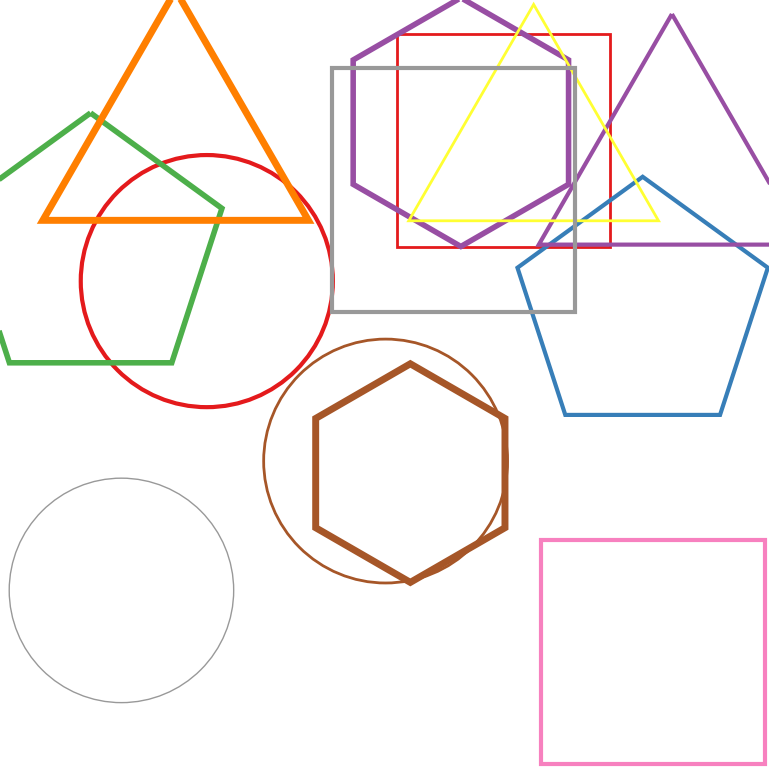[{"shape": "circle", "thickness": 1.5, "radius": 0.82, "center": [0.269, 0.635]}, {"shape": "square", "thickness": 1, "radius": 0.69, "center": [0.654, 0.818]}, {"shape": "pentagon", "thickness": 1.5, "radius": 0.85, "center": [0.835, 0.599]}, {"shape": "pentagon", "thickness": 2, "radius": 0.9, "center": [0.118, 0.674]}, {"shape": "hexagon", "thickness": 2, "radius": 0.81, "center": [0.599, 0.841]}, {"shape": "triangle", "thickness": 1.5, "radius": 1.0, "center": [0.873, 0.782]}, {"shape": "triangle", "thickness": 2.5, "radius": 1.0, "center": [0.228, 0.813]}, {"shape": "triangle", "thickness": 1, "radius": 0.94, "center": [0.693, 0.807]}, {"shape": "hexagon", "thickness": 2.5, "radius": 0.71, "center": [0.533, 0.386]}, {"shape": "circle", "thickness": 1, "radius": 0.79, "center": [0.501, 0.401]}, {"shape": "square", "thickness": 1.5, "radius": 0.73, "center": [0.848, 0.153]}, {"shape": "circle", "thickness": 0.5, "radius": 0.73, "center": [0.158, 0.233]}, {"shape": "square", "thickness": 1.5, "radius": 0.79, "center": [0.589, 0.753]}]